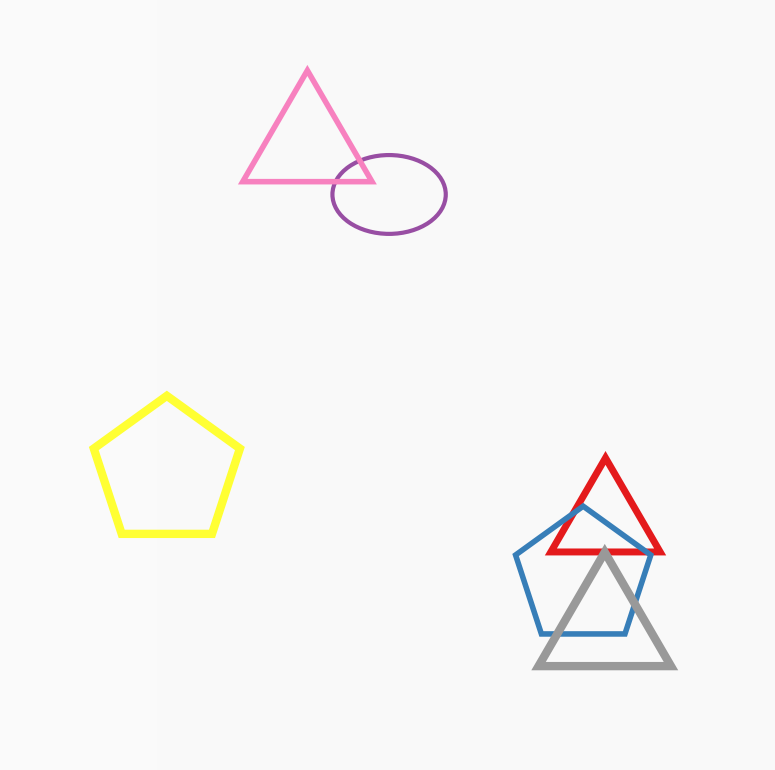[{"shape": "triangle", "thickness": 2.5, "radius": 0.41, "center": [0.781, 0.324]}, {"shape": "pentagon", "thickness": 2, "radius": 0.46, "center": [0.752, 0.251]}, {"shape": "oval", "thickness": 1.5, "radius": 0.37, "center": [0.502, 0.747]}, {"shape": "pentagon", "thickness": 3, "radius": 0.5, "center": [0.215, 0.387]}, {"shape": "triangle", "thickness": 2, "radius": 0.48, "center": [0.397, 0.812]}, {"shape": "triangle", "thickness": 3, "radius": 0.49, "center": [0.78, 0.184]}]